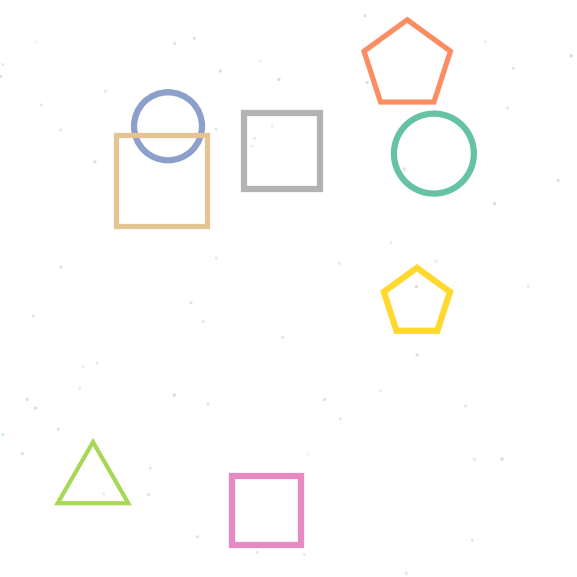[{"shape": "circle", "thickness": 3, "radius": 0.35, "center": [0.751, 0.733]}, {"shape": "pentagon", "thickness": 2.5, "radius": 0.39, "center": [0.705, 0.886]}, {"shape": "circle", "thickness": 3, "radius": 0.29, "center": [0.291, 0.78]}, {"shape": "square", "thickness": 3, "radius": 0.3, "center": [0.462, 0.116]}, {"shape": "triangle", "thickness": 2, "radius": 0.35, "center": [0.161, 0.163]}, {"shape": "pentagon", "thickness": 3, "radius": 0.3, "center": [0.722, 0.475]}, {"shape": "square", "thickness": 2.5, "radius": 0.39, "center": [0.28, 0.687]}, {"shape": "square", "thickness": 3, "radius": 0.33, "center": [0.488, 0.738]}]